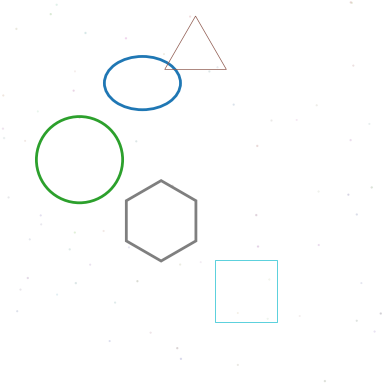[{"shape": "oval", "thickness": 2, "radius": 0.49, "center": [0.37, 0.784]}, {"shape": "circle", "thickness": 2, "radius": 0.56, "center": [0.207, 0.585]}, {"shape": "triangle", "thickness": 0.5, "radius": 0.46, "center": [0.508, 0.866]}, {"shape": "hexagon", "thickness": 2, "radius": 0.52, "center": [0.418, 0.426]}, {"shape": "square", "thickness": 0.5, "radius": 0.4, "center": [0.64, 0.245]}]